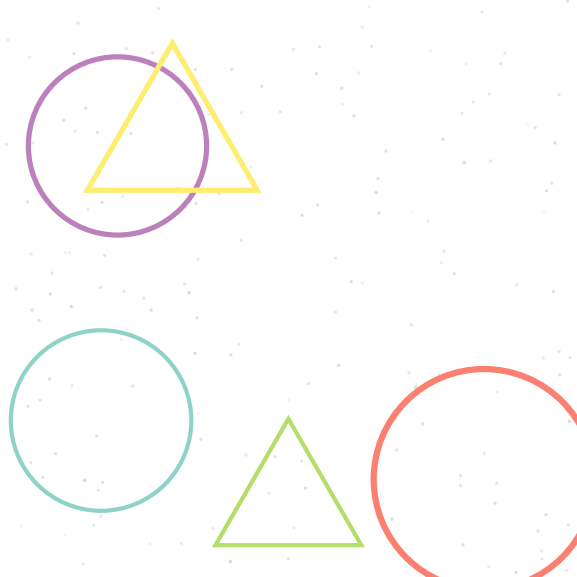[{"shape": "circle", "thickness": 2, "radius": 0.78, "center": [0.175, 0.271]}, {"shape": "circle", "thickness": 3, "radius": 0.96, "center": [0.838, 0.169]}, {"shape": "triangle", "thickness": 2, "radius": 0.73, "center": [0.499, 0.128]}, {"shape": "circle", "thickness": 2.5, "radius": 0.77, "center": [0.203, 0.746]}, {"shape": "triangle", "thickness": 2.5, "radius": 0.85, "center": [0.298, 0.755]}]